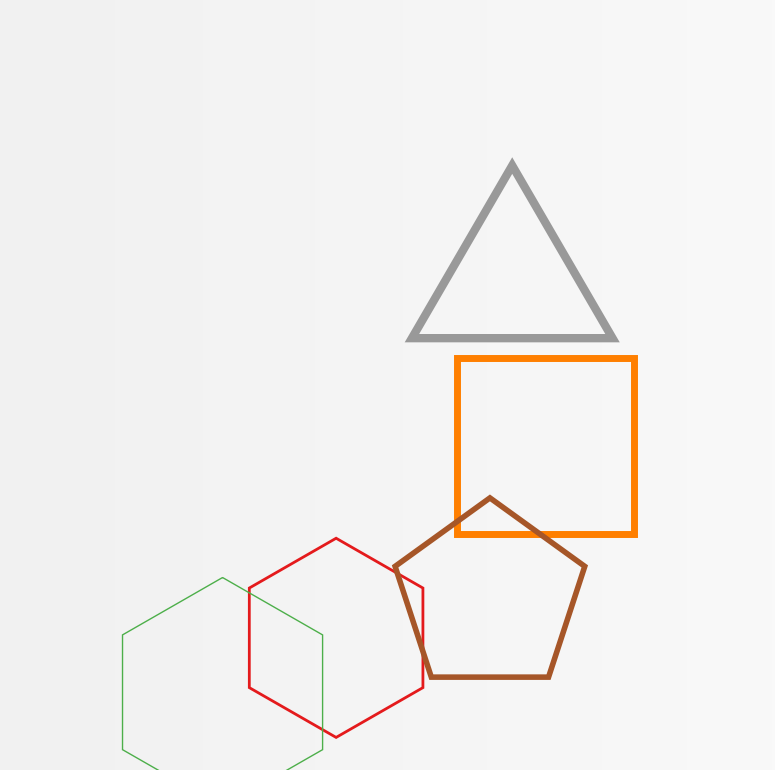[{"shape": "hexagon", "thickness": 1, "radius": 0.65, "center": [0.434, 0.172]}, {"shape": "hexagon", "thickness": 0.5, "radius": 0.75, "center": [0.287, 0.101]}, {"shape": "square", "thickness": 2.5, "radius": 0.57, "center": [0.704, 0.421]}, {"shape": "pentagon", "thickness": 2, "radius": 0.64, "center": [0.632, 0.225]}, {"shape": "triangle", "thickness": 3, "radius": 0.75, "center": [0.661, 0.636]}]